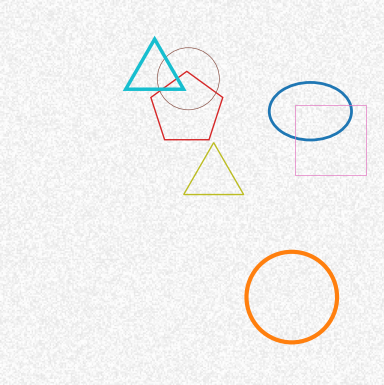[{"shape": "oval", "thickness": 2, "radius": 0.53, "center": [0.806, 0.711]}, {"shape": "circle", "thickness": 3, "radius": 0.59, "center": [0.758, 0.228]}, {"shape": "pentagon", "thickness": 1, "radius": 0.49, "center": [0.485, 0.716]}, {"shape": "circle", "thickness": 0.5, "radius": 0.4, "center": [0.489, 0.795]}, {"shape": "square", "thickness": 0.5, "radius": 0.46, "center": [0.859, 0.636]}, {"shape": "triangle", "thickness": 1, "radius": 0.45, "center": [0.555, 0.54]}, {"shape": "triangle", "thickness": 2.5, "radius": 0.43, "center": [0.402, 0.812]}]